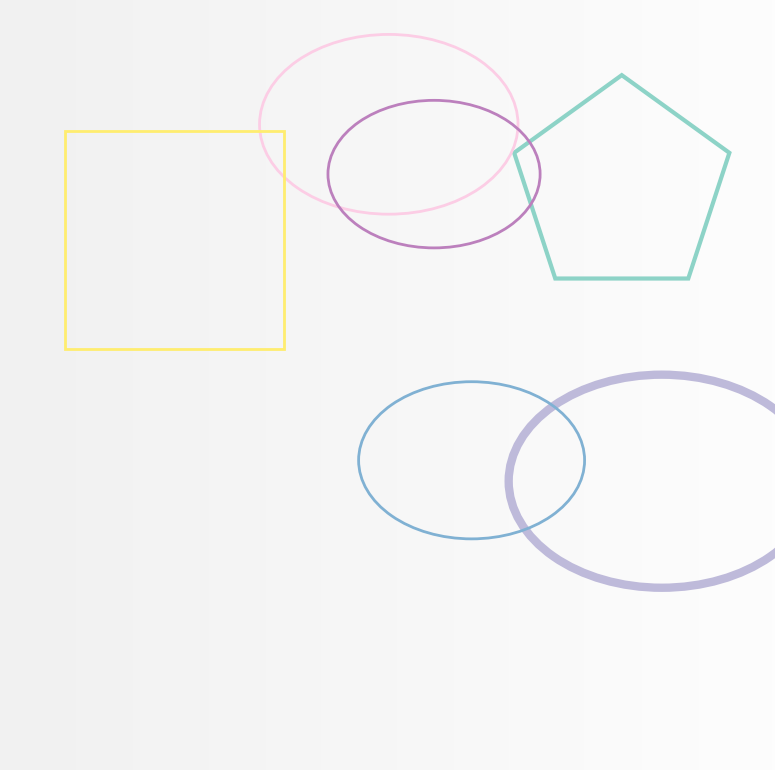[{"shape": "pentagon", "thickness": 1.5, "radius": 0.73, "center": [0.802, 0.756]}, {"shape": "oval", "thickness": 3, "radius": 0.99, "center": [0.854, 0.375]}, {"shape": "oval", "thickness": 1, "radius": 0.73, "center": [0.609, 0.402]}, {"shape": "oval", "thickness": 1, "radius": 0.83, "center": [0.502, 0.839]}, {"shape": "oval", "thickness": 1, "radius": 0.68, "center": [0.56, 0.774]}, {"shape": "square", "thickness": 1, "radius": 0.71, "center": [0.225, 0.688]}]